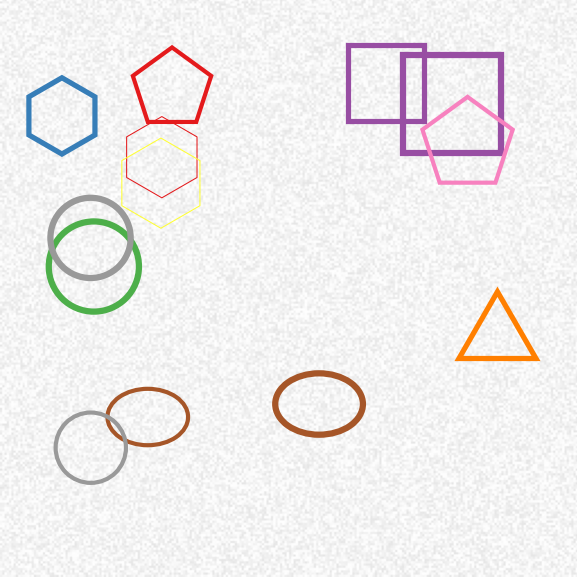[{"shape": "pentagon", "thickness": 2, "radius": 0.36, "center": [0.298, 0.846]}, {"shape": "hexagon", "thickness": 0.5, "radius": 0.35, "center": [0.28, 0.727]}, {"shape": "hexagon", "thickness": 2.5, "radius": 0.33, "center": [0.107, 0.798]}, {"shape": "circle", "thickness": 3, "radius": 0.39, "center": [0.163, 0.538]}, {"shape": "square", "thickness": 3, "radius": 0.43, "center": [0.783, 0.819]}, {"shape": "square", "thickness": 2.5, "radius": 0.33, "center": [0.669, 0.856]}, {"shape": "triangle", "thickness": 2.5, "radius": 0.39, "center": [0.861, 0.417]}, {"shape": "hexagon", "thickness": 0.5, "radius": 0.39, "center": [0.279, 0.682]}, {"shape": "oval", "thickness": 3, "radius": 0.38, "center": [0.553, 0.3]}, {"shape": "oval", "thickness": 2, "radius": 0.35, "center": [0.256, 0.277]}, {"shape": "pentagon", "thickness": 2, "radius": 0.41, "center": [0.81, 0.749]}, {"shape": "circle", "thickness": 2, "radius": 0.3, "center": [0.157, 0.224]}, {"shape": "circle", "thickness": 3, "radius": 0.35, "center": [0.157, 0.587]}]